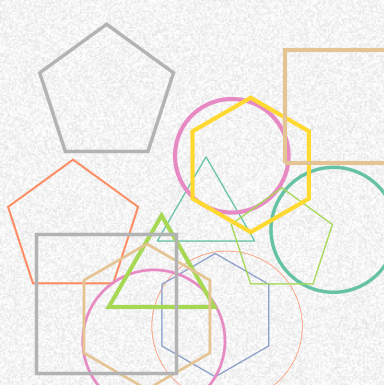[{"shape": "circle", "thickness": 2.5, "radius": 0.81, "center": [0.866, 0.403]}, {"shape": "triangle", "thickness": 1, "radius": 0.73, "center": [0.535, 0.447]}, {"shape": "pentagon", "thickness": 1.5, "radius": 0.89, "center": [0.19, 0.408]}, {"shape": "circle", "thickness": 0.5, "radius": 0.98, "center": [0.59, 0.152]}, {"shape": "hexagon", "thickness": 1, "radius": 0.8, "center": [0.559, 0.181]}, {"shape": "circle", "thickness": 2, "radius": 0.92, "center": [0.4, 0.114]}, {"shape": "circle", "thickness": 3, "radius": 0.74, "center": [0.602, 0.595]}, {"shape": "triangle", "thickness": 3, "radius": 0.79, "center": [0.42, 0.282]}, {"shape": "pentagon", "thickness": 1, "radius": 0.69, "center": [0.732, 0.374]}, {"shape": "hexagon", "thickness": 3, "radius": 0.87, "center": [0.651, 0.572]}, {"shape": "hexagon", "thickness": 2, "radius": 0.94, "center": [0.382, 0.178]}, {"shape": "square", "thickness": 3, "radius": 0.73, "center": [0.887, 0.723]}, {"shape": "square", "thickness": 2.5, "radius": 0.91, "center": [0.275, 0.212]}, {"shape": "pentagon", "thickness": 2.5, "radius": 0.91, "center": [0.277, 0.754]}]